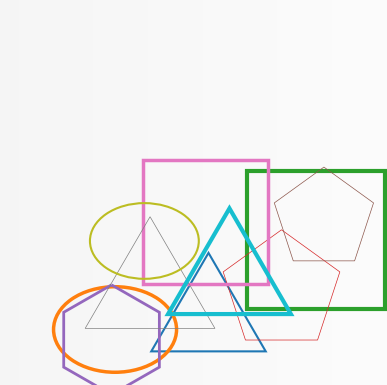[{"shape": "triangle", "thickness": 1.5, "radius": 0.85, "center": [0.538, 0.173]}, {"shape": "oval", "thickness": 2.5, "radius": 0.79, "center": [0.297, 0.144]}, {"shape": "square", "thickness": 3, "radius": 0.89, "center": [0.816, 0.377]}, {"shape": "pentagon", "thickness": 0.5, "radius": 0.79, "center": [0.726, 0.245]}, {"shape": "hexagon", "thickness": 2, "radius": 0.71, "center": [0.288, 0.118]}, {"shape": "pentagon", "thickness": 0.5, "radius": 0.67, "center": [0.836, 0.431]}, {"shape": "square", "thickness": 2.5, "radius": 0.81, "center": [0.53, 0.423]}, {"shape": "triangle", "thickness": 0.5, "radius": 0.97, "center": [0.387, 0.244]}, {"shape": "oval", "thickness": 1.5, "radius": 0.7, "center": [0.373, 0.374]}, {"shape": "triangle", "thickness": 3, "radius": 0.91, "center": [0.592, 0.276]}]